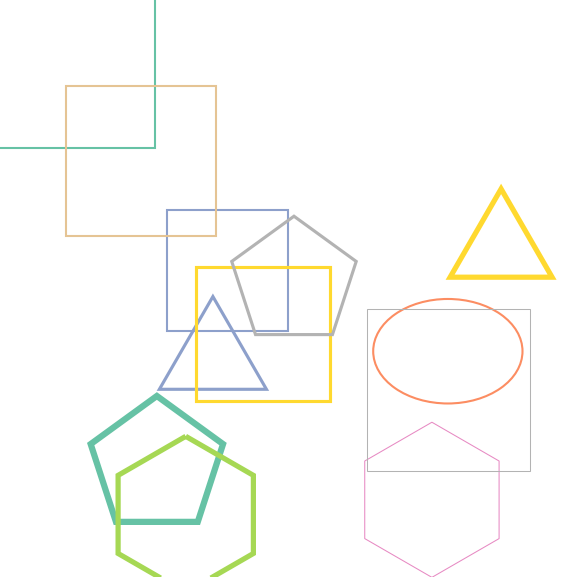[{"shape": "square", "thickness": 1, "radius": 0.68, "center": [0.133, 0.879]}, {"shape": "pentagon", "thickness": 3, "radius": 0.6, "center": [0.272, 0.193]}, {"shape": "oval", "thickness": 1, "radius": 0.65, "center": [0.775, 0.391]}, {"shape": "square", "thickness": 1, "radius": 0.52, "center": [0.394, 0.531]}, {"shape": "triangle", "thickness": 1.5, "radius": 0.54, "center": [0.369, 0.379]}, {"shape": "hexagon", "thickness": 0.5, "radius": 0.67, "center": [0.748, 0.134]}, {"shape": "hexagon", "thickness": 2.5, "radius": 0.68, "center": [0.322, 0.108]}, {"shape": "triangle", "thickness": 2.5, "radius": 0.51, "center": [0.868, 0.57]}, {"shape": "square", "thickness": 1.5, "radius": 0.58, "center": [0.455, 0.421]}, {"shape": "square", "thickness": 1, "radius": 0.65, "center": [0.244, 0.72]}, {"shape": "pentagon", "thickness": 1.5, "radius": 0.57, "center": [0.509, 0.511]}, {"shape": "square", "thickness": 0.5, "radius": 0.7, "center": [0.777, 0.324]}]